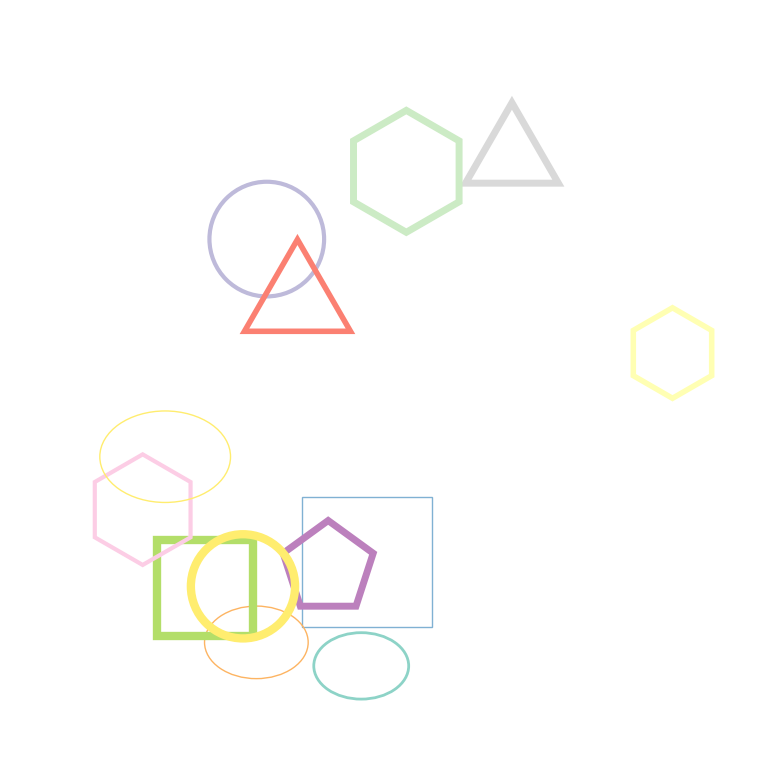[{"shape": "oval", "thickness": 1, "radius": 0.31, "center": [0.469, 0.135]}, {"shape": "hexagon", "thickness": 2, "radius": 0.29, "center": [0.873, 0.542]}, {"shape": "circle", "thickness": 1.5, "radius": 0.37, "center": [0.346, 0.69]}, {"shape": "triangle", "thickness": 2, "radius": 0.4, "center": [0.386, 0.609]}, {"shape": "square", "thickness": 0.5, "radius": 0.42, "center": [0.476, 0.27]}, {"shape": "oval", "thickness": 0.5, "radius": 0.34, "center": [0.333, 0.166]}, {"shape": "square", "thickness": 3, "radius": 0.31, "center": [0.267, 0.236]}, {"shape": "hexagon", "thickness": 1.5, "radius": 0.36, "center": [0.185, 0.338]}, {"shape": "triangle", "thickness": 2.5, "radius": 0.35, "center": [0.665, 0.797]}, {"shape": "pentagon", "thickness": 2.5, "radius": 0.31, "center": [0.426, 0.262]}, {"shape": "hexagon", "thickness": 2.5, "radius": 0.4, "center": [0.528, 0.777]}, {"shape": "oval", "thickness": 0.5, "radius": 0.42, "center": [0.215, 0.407]}, {"shape": "circle", "thickness": 3, "radius": 0.34, "center": [0.316, 0.239]}]